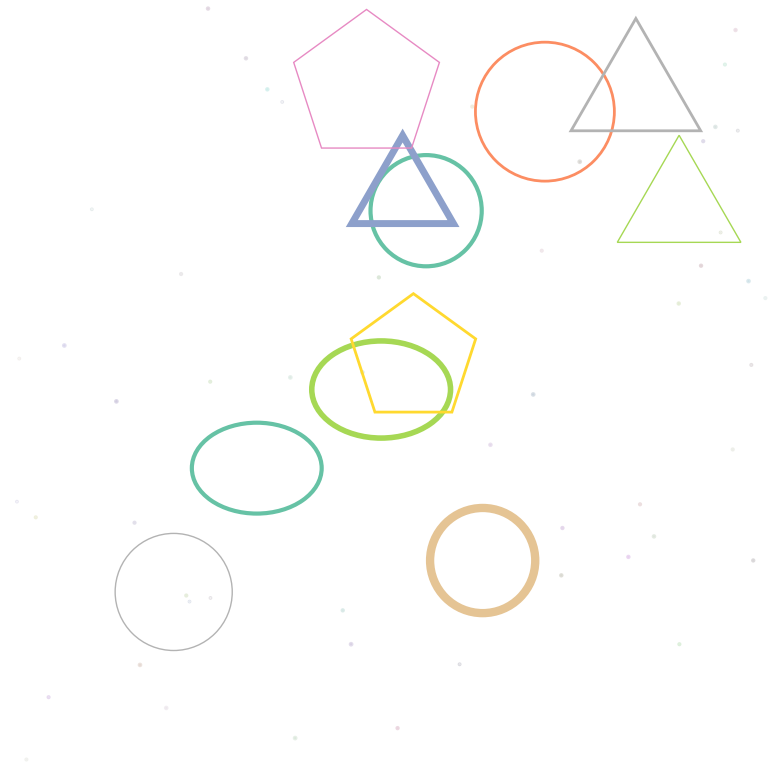[{"shape": "oval", "thickness": 1.5, "radius": 0.42, "center": [0.333, 0.392]}, {"shape": "circle", "thickness": 1.5, "radius": 0.36, "center": [0.553, 0.726]}, {"shape": "circle", "thickness": 1, "radius": 0.45, "center": [0.708, 0.855]}, {"shape": "triangle", "thickness": 2.5, "radius": 0.38, "center": [0.523, 0.748]}, {"shape": "pentagon", "thickness": 0.5, "radius": 0.5, "center": [0.476, 0.888]}, {"shape": "triangle", "thickness": 0.5, "radius": 0.46, "center": [0.882, 0.732]}, {"shape": "oval", "thickness": 2, "radius": 0.45, "center": [0.495, 0.494]}, {"shape": "pentagon", "thickness": 1, "radius": 0.43, "center": [0.537, 0.534]}, {"shape": "circle", "thickness": 3, "radius": 0.34, "center": [0.627, 0.272]}, {"shape": "triangle", "thickness": 1, "radius": 0.49, "center": [0.826, 0.879]}, {"shape": "circle", "thickness": 0.5, "radius": 0.38, "center": [0.226, 0.231]}]